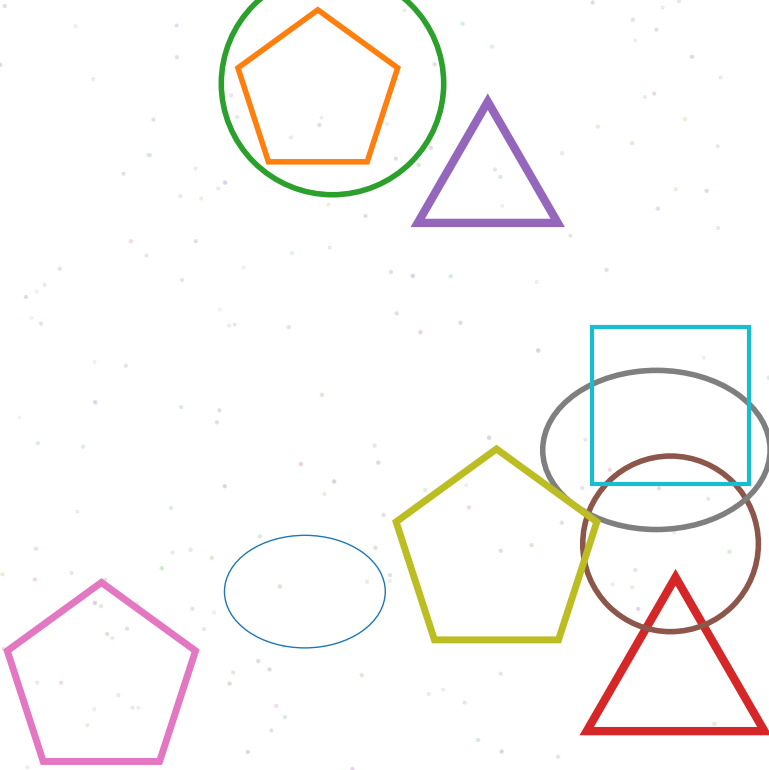[{"shape": "oval", "thickness": 0.5, "radius": 0.52, "center": [0.396, 0.232]}, {"shape": "pentagon", "thickness": 2, "radius": 0.55, "center": [0.413, 0.878]}, {"shape": "circle", "thickness": 2, "radius": 0.72, "center": [0.432, 0.892]}, {"shape": "triangle", "thickness": 3, "radius": 0.67, "center": [0.877, 0.117]}, {"shape": "triangle", "thickness": 3, "radius": 0.52, "center": [0.633, 0.763]}, {"shape": "circle", "thickness": 2, "radius": 0.57, "center": [0.871, 0.294]}, {"shape": "pentagon", "thickness": 2.5, "radius": 0.64, "center": [0.132, 0.115]}, {"shape": "oval", "thickness": 2, "radius": 0.74, "center": [0.852, 0.416]}, {"shape": "pentagon", "thickness": 2.5, "radius": 0.69, "center": [0.645, 0.28]}, {"shape": "square", "thickness": 1.5, "radius": 0.51, "center": [0.871, 0.474]}]